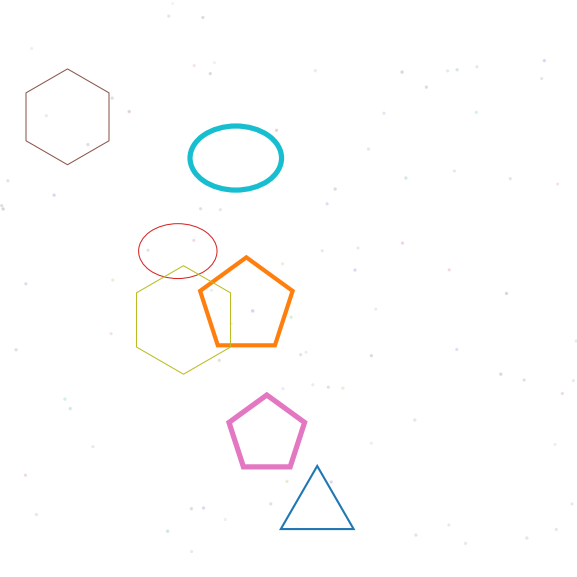[{"shape": "triangle", "thickness": 1, "radius": 0.36, "center": [0.549, 0.119]}, {"shape": "pentagon", "thickness": 2, "radius": 0.42, "center": [0.427, 0.469]}, {"shape": "oval", "thickness": 0.5, "radius": 0.34, "center": [0.308, 0.564]}, {"shape": "hexagon", "thickness": 0.5, "radius": 0.41, "center": [0.117, 0.797]}, {"shape": "pentagon", "thickness": 2.5, "radius": 0.34, "center": [0.462, 0.246]}, {"shape": "hexagon", "thickness": 0.5, "radius": 0.47, "center": [0.318, 0.445]}, {"shape": "oval", "thickness": 2.5, "radius": 0.4, "center": [0.408, 0.725]}]